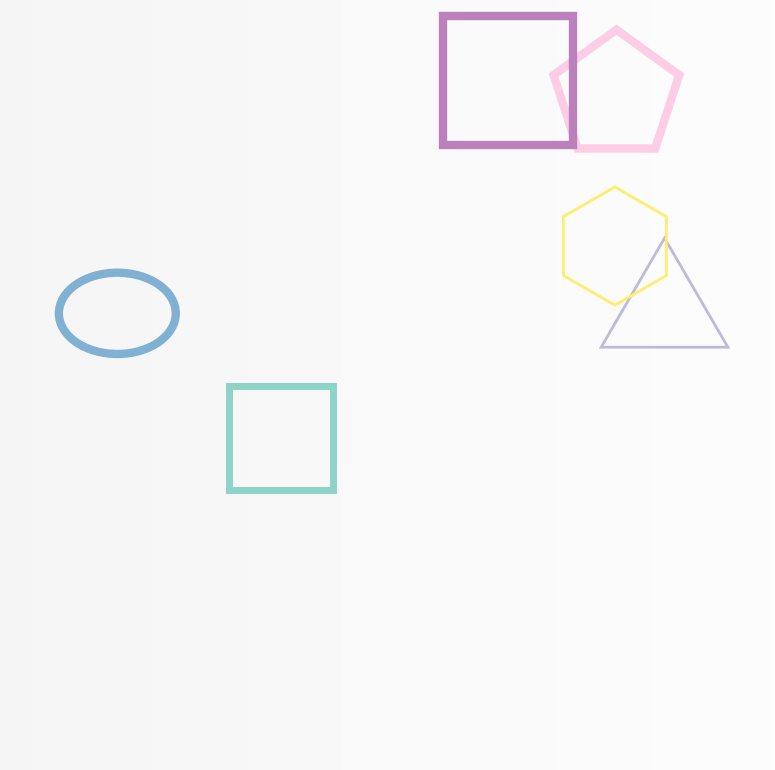[{"shape": "square", "thickness": 2.5, "radius": 0.34, "center": [0.363, 0.431]}, {"shape": "triangle", "thickness": 1, "radius": 0.47, "center": [0.857, 0.596]}, {"shape": "oval", "thickness": 3, "radius": 0.38, "center": [0.151, 0.593]}, {"shape": "pentagon", "thickness": 3, "radius": 0.43, "center": [0.795, 0.876]}, {"shape": "square", "thickness": 3, "radius": 0.42, "center": [0.655, 0.895]}, {"shape": "hexagon", "thickness": 1, "radius": 0.38, "center": [0.793, 0.68]}]